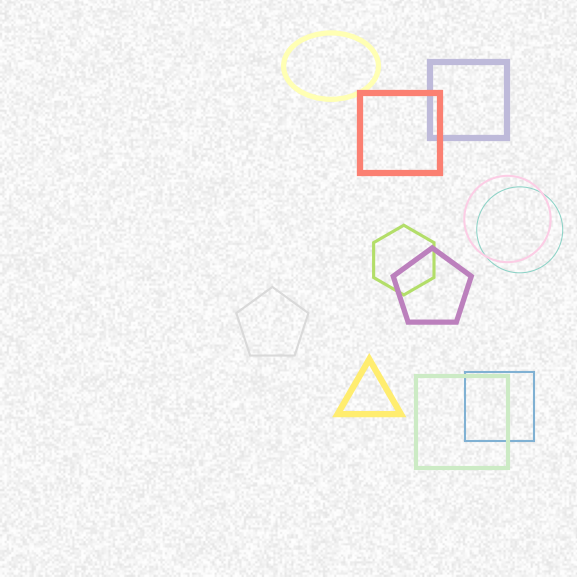[{"shape": "circle", "thickness": 0.5, "radius": 0.37, "center": [0.9, 0.601]}, {"shape": "oval", "thickness": 2.5, "radius": 0.41, "center": [0.573, 0.885]}, {"shape": "square", "thickness": 3, "radius": 0.33, "center": [0.811, 0.826]}, {"shape": "square", "thickness": 3, "radius": 0.35, "center": [0.692, 0.769]}, {"shape": "square", "thickness": 1, "radius": 0.3, "center": [0.864, 0.295]}, {"shape": "hexagon", "thickness": 1.5, "radius": 0.3, "center": [0.699, 0.549]}, {"shape": "circle", "thickness": 1, "radius": 0.37, "center": [0.879, 0.62]}, {"shape": "pentagon", "thickness": 1, "radius": 0.33, "center": [0.472, 0.437]}, {"shape": "pentagon", "thickness": 2.5, "radius": 0.36, "center": [0.748, 0.499]}, {"shape": "square", "thickness": 2, "radius": 0.4, "center": [0.799, 0.268]}, {"shape": "triangle", "thickness": 3, "radius": 0.32, "center": [0.639, 0.314]}]